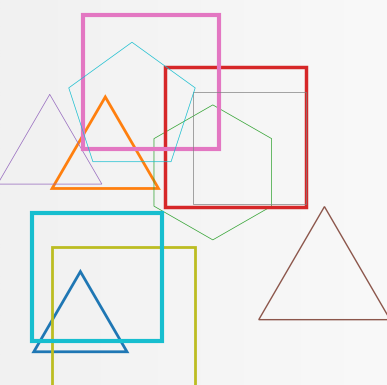[{"shape": "triangle", "thickness": 2, "radius": 0.69, "center": [0.207, 0.156]}, {"shape": "triangle", "thickness": 2, "radius": 0.79, "center": [0.272, 0.59]}, {"shape": "hexagon", "thickness": 0.5, "radius": 0.88, "center": [0.549, 0.552]}, {"shape": "square", "thickness": 2.5, "radius": 0.91, "center": [0.608, 0.645]}, {"shape": "triangle", "thickness": 0.5, "radius": 0.78, "center": [0.128, 0.6]}, {"shape": "triangle", "thickness": 1, "radius": 0.98, "center": [0.837, 0.268]}, {"shape": "square", "thickness": 3, "radius": 0.88, "center": [0.389, 0.787]}, {"shape": "square", "thickness": 0.5, "radius": 0.73, "center": [0.643, 0.616]}, {"shape": "square", "thickness": 2, "radius": 0.92, "center": [0.318, 0.173]}, {"shape": "square", "thickness": 3, "radius": 0.84, "center": [0.251, 0.281]}, {"shape": "pentagon", "thickness": 0.5, "radius": 0.86, "center": [0.341, 0.719]}]